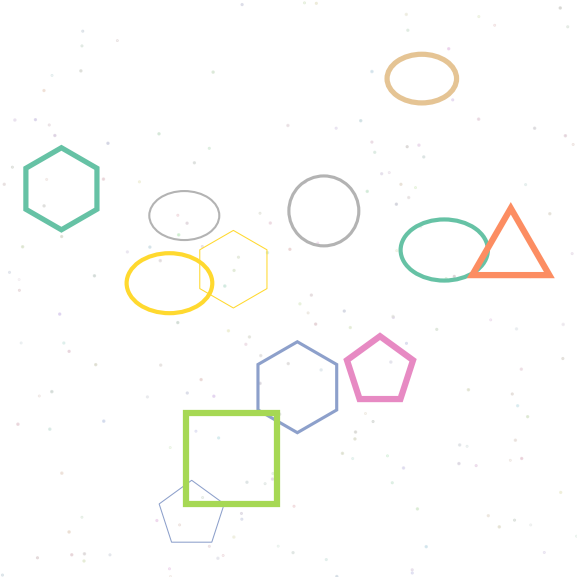[{"shape": "oval", "thickness": 2, "radius": 0.38, "center": [0.769, 0.566]}, {"shape": "hexagon", "thickness": 2.5, "radius": 0.36, "center": [0.106, 0.672]}, {"shape": "triangle", "thickness": 3, "radius": 0.39, "center": [0.884, 0.561]}, {"shape": "pentagon", "thickness": 0.5, "radius": 0.3, "center": [0.332, 0.108]}, {"shape": "hexagon", "thickness": 1.5, "radius": 0.39, "center": [0.515, 0.329]}, {"shape": "pentagon", "thickness": 3, "radius": 0.3, "center": [0.658, 0.357]}, {"shape": "square", "thickness": 3, "radius": 0.39, "center": [0.401, 0.206]}, {"shape": "oval", "thickness": 2, "radius": 0.37, "center": [0.293, 0.509]}, {"shape": "hexagon", "thickness": 0.5, "radius": 0.34, "center": [0.404, 0.533]}, {"shape": "oval", "thickness": 2.5, "radius": 0.3, "center": [0.73, 0.863]}, {"shape": "circle", "thickness": 1.5, "radius": 0.3, "center": [0.561, 0.634]}, {"shape": "oval", "thickness": 1, "radius": 0.3, "center": [0.319, 0.626]}]